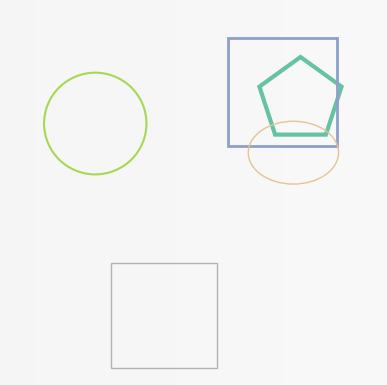[{"shape": "pentagon", "thickness": 3, "radius": 0.56, "center": [0.775, 0.741]}, {"shape": "square", "thickness": 2, "radius": 0.7, "center": [0.729, 0.762]}, {"shape": "circle", "thickness": 1.5, "radius": 0.66, "center": [0.246, 0.679]}, {"shape": "oval", "thickness": 1, "radius": 0.58, "center": [0.757, 0.603]}, {"shape": "square", "thickness": 1, "radius": 0.68, "center": [0.423, 0.18]}]